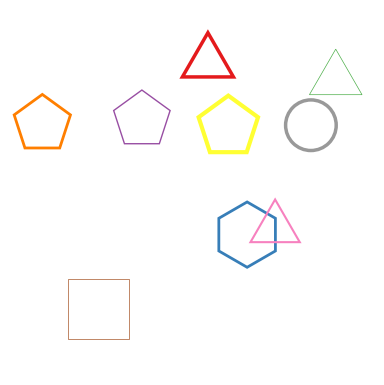[{"shape": "triangle", "thickness": 2.5, "radius": 0.38, "center": [0.54, 0.838]}, {"shape": "hexagon", "thickness": 2, "radius": 0.42, "center": [0.642, 0.391]}, {"shape": "triangle", "thickness": 0.5, "radius": 0.39, "center": [0.872, 0.793]}, {"shape": "pentagon", "thickness": 1, "radius": 0.39, "center": [0.369, 0.689]}, {"shape": "pentagon", "thickness": 2, "radius": 0.38, "center": [0.11, 0.678]}, {"shape": "pentagon", "thickness": 3, "radius": 0.41, "center": [0.593, 0.67]}, {"shape": "square", "thickness": 0.5, "radius": 0.39, "center": [0.256, 0.198]}, {"shape": "triangle", "thickness": 1.5, "radius": 0.37, "center": [0.715, 0.408]}, {"shape": "circle", "thickness": 2.5, "radius": 0.33, "center": [0.808, 0.675]}]